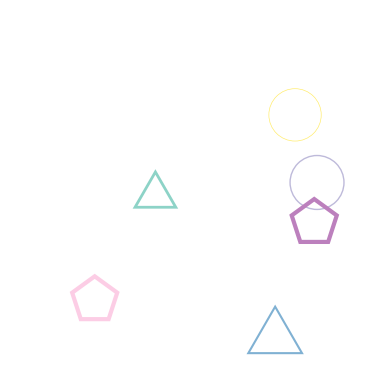[{"shape": "triangle", "thickness": 2, "radius": 0.31, "center": [0.404, 0.492]}, {"shape": "circle", "thickness": 1, "radius": 0.35, "center": [0.823, 0.526]}, {"shape": "triangle", "thickness": 1.5, "radius": 0.4, "center": [0.715, 0.123]}, {"shape": "pentagon", "thickness": 3, "radius": 0.31, "center": [0.246, 0.221]}, {"shape": "pentagon", "thickness": 3, "radius": 0.31, "center": [0.816, 0.421]}, {"shape": "circle", "thickness": 0.5, "radius": 0.34, "center": [0.766, 0.702]}]